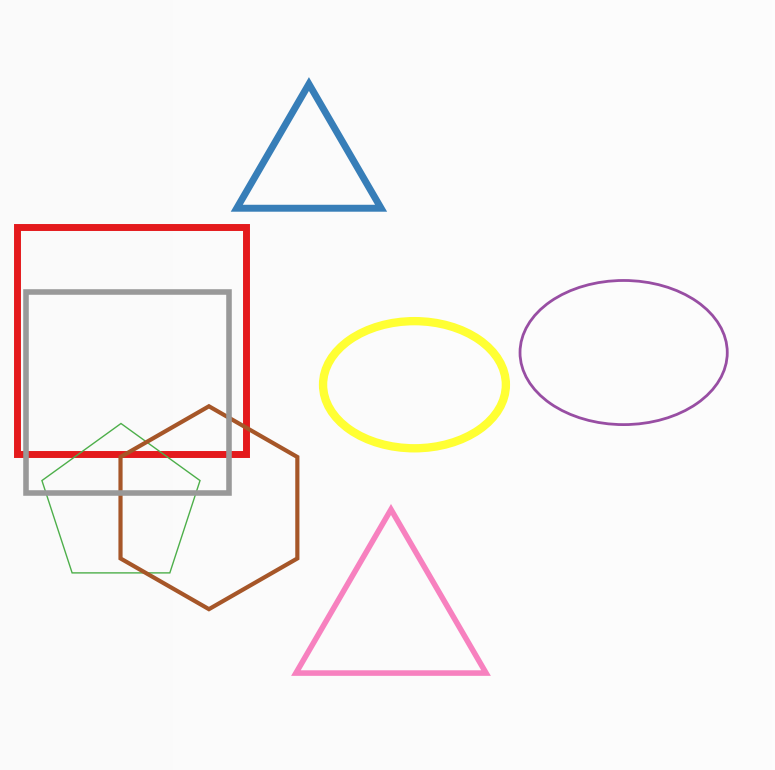[{"shape": "square", "thickness": 2.5, "radius": 0.74, "center": [0.169, 0.558]}, {"shape": "triangle", "thickness": 2.5, "radius": 0.54, "center": [0.399, 0.783]}, {"shape": "pentagon", "thickness": 0.5, "radius": 0.54, "center": [0.156, 0.343]}, {"shape": "oval", "thickness": 1, "radius": 0.67, "center": [0.805, 0.542]}, {"shape": "oval", "thickness": 3, "radius": 0.59, "center": [0.535, 0.5]}, {"shape": "hexagon", "thickness": 1.5, "radius": 0.66, "center": [0.27, 0.341]}, {"shape": "triangle", "thickness": 2, "radius": 0.71, "center": [0.505, 0.197]}, {"shape": "square", "thickness": 2, "radius": 0.65, "center": [0.164, 0.49]}]